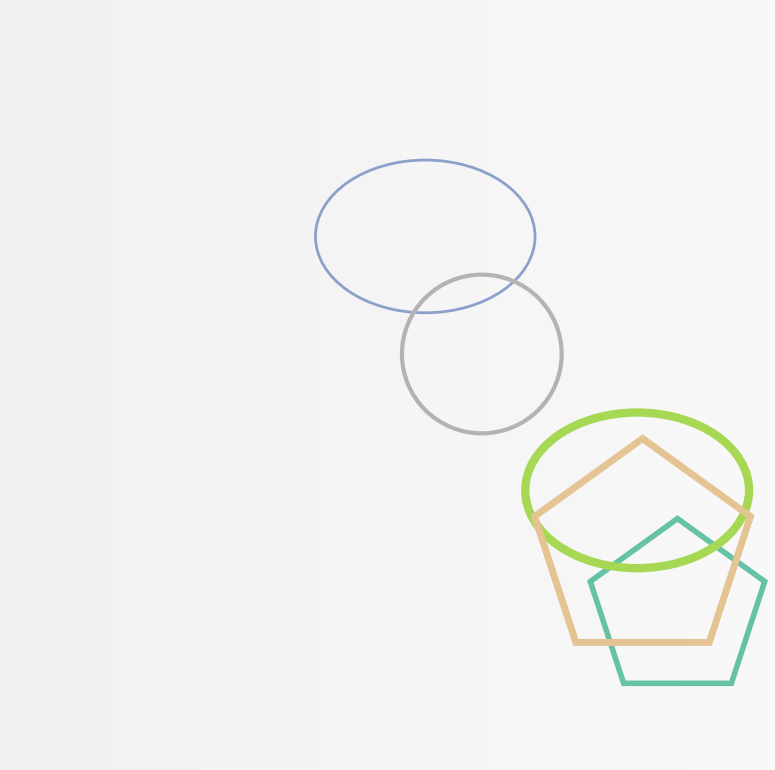[{"shape": "pentagon", "thickness": 2, "radius": 0.59, "center": [0.874, 0.208]}, {"shape": "oval", "thickness": 1, "radius": 0.71, "center": [0.549, 0.693]}, {"shape": "oval", "thickness": 3, "radius": 0.72, "center": [0.822, 0.363]}, {"shape": "pentagon", "thickness": 2.5, "radius": 0.73, "center": [0.829, 0.284]}, {"shape": "circle", "thickness": 1.5, "radius": 0.52, "center": [0.622, 0.54]}]